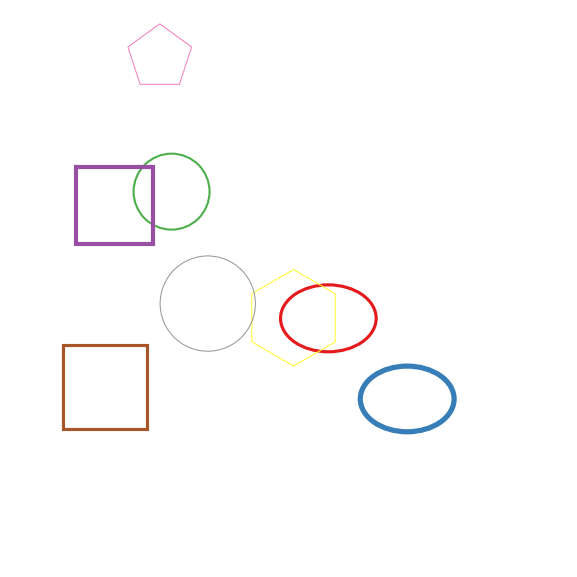[{"shape": "oval", "thickness": 1.5, "radius": 0.41, "center": [0.569, 0.448]}, {"shape": "oval", "thickness": 2.5, "radius": 0.41, "center": [0.705, 0.308]}, {"shape": "circle", "thickness": 1, "radius": 0.33, "center": [0.297, 0.667]}, {"shape": "square", "thickness": 2, "radius": 0.33, "center": [0.199, 0.644]}, {"shape": "hexagon", "thickness": 0.5, "radius": 0.42, "center": [0.508, 0.449]}, {"shape": "square", "thickness": 1.5, "radius": 0.36, "center": [0.181, 0.329]}, {"shape": "pentagon", "thickness": 0.5, "radius": 0.29, "center": [0.277, 0.9]}, {"shape": "circle", "thickness": 0.5, "radius": 0.41, "center": [0.36, 0.473]}]